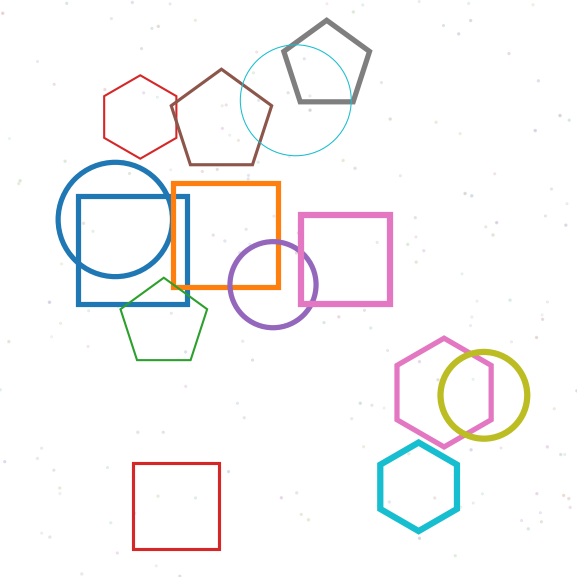[{"shape": "circle", "thickness": 2.5, "radius": 0.49, "center": [0.2, 0.619]}, {"shape": "square", "thickness": 2.5, "radius": 0.47, "center": [0.229, 0.566]}, {"shape": "square", "thickness": 2.5, "radius": 0.45, "center": [0.39, 0.592]}, {"shape": "pentagon", "thickness": 1, "radius": 0.39, "center": [0.284, 0.439]}, {"shape": "square", "thickness": 1.5, "radius": 0.37, "center": [0.305, 0.123]}, {"shape": "hexagon", "thickness": 1, "radius": 0.36, "center": [0.243, 0.797]}, {"shape": "circle", "thickness": 2.5, "radius": 0.37, "center": [0.473, 0.506]}, {"shape": "pentagon", "thickness": 1.5, "radius": 0.46, "center": [0.383, 0.788]}, {"shape": "hexagon", "thickness": 2.5, "radius": 0.47, "center": [0.769, 0.319]}, {"shape": "square", "thickness": 3, "radius": 0.39, "center": [0.599, 0.55]}, {"shape": "pentagon", "thickness": 2.5, "radius": 0.39, "center": [0.566, 0.886]}, {"shape": "circle", "thickness": 3, "radius": 0.38, "center": [0.838, 0.315]}, {"shape": "hexagon", "thickness": 3, "radius": 0.38, "center": [0.725, 0.156]}, {"shape": "circle", "thickness": 0.5, "radius": 0.48, "center": [0.512, 0.825]}]